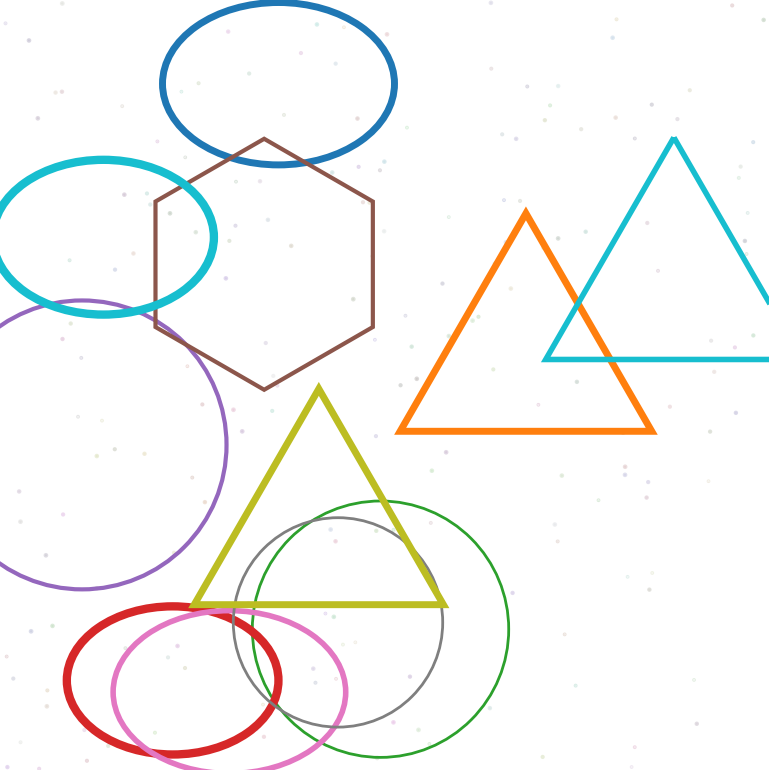[{"shape": "oval", "thickness": 2.5, "radius": 0.75, "center": [0.362, 0.891]}, {"shape": "triangle", "thickness": 2.5, "radius": 0.94, "center": [0.683, 0.534]}, {"shape": "circle", "thickness": 1, "radius": 0.83, "center": [0.494, 0.183]}, {"shape": "oval", "thickness": 3, "radius": 0.69, "center": [0.224, 0.116]}, {"shape": "circle", "thickness": 1.5, "radius": 0.94, "center": [0.107, 0.422]}, {"shape": "hexagon", "thickness": 1.5, "radius": 0.81, "center": [0.343, 0.657]}, {"shape": "oval", "thickness": 2, "radius": 0.76, "center": [0.298, 0.101]}, {"shape": "circle", "thickness": 1, "radius": 0.68, "center": [0.439, 0.192]}, {"shape": "triangle", "thickness": 2.5, "radius": 0.93, "center": [0.414, 0.308]}, {"shape": "triangle", "thickness": 2, "radius": 0.96, "center": [0.875, 0.629]}, {"shape": "oval", "thickness": 3, "radius": 0.72, "center": [0.134, 0.692]}]